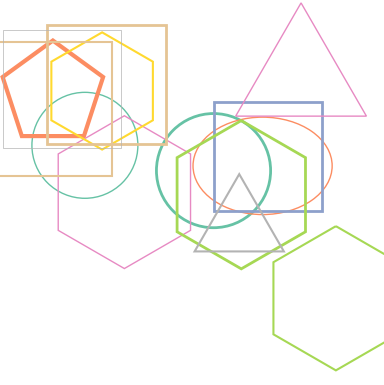[{"shape": "circle", "thickness": 2, "radius": 0.74, "center": [0.555, 0.557]}, {"shape": "circle", "thickness": 1, "radius": 0.69, "center": [0.221, 0.623]}, {"shape": "oval", "thickness": 1, "radius": 0.9, "center": [0.682, 0.569]}, {"shape": "pentagon", "thickness": 3, "radius": 0.69, "center": [0.137, 0.758]}, {"shape": "square", "thickness": 2, "radius": 0.71, "center": [0.696, 0.594]}, {"shape": "triangle", "thickness": 1, "radius": 0.98, "center": [0.782, 0.796]}, {"shape": "hexagon", "thickness": 1, "radius": 0.99, "center": [0.323, 0.501]}, {"shape": "hexagon", "thickness": 2, "radius": 0.96, "center": [0.627, 0.494]}, {"shape": "hexagon", "thickness": 1.5, "radius": 0.94, "center": [0.872, 0.225]}, {"shape": "hexagon", "thickness": 1.5, "radius": 0.76, "center": [0.265, 0.764]}, {"shape": "square", "thickness": 1.5, "radius": 0.87, "center": [0.117, 0.717]}, {"shape": "square", "thickness": 2, "radius": 0.77, "center": [0.277, 0.781]}, {"shape": "square", "thickness": 0.5, "radius": 0.77, "center": [0.161, 0.769]}, {"shape": "triangle", "thickness": 1.5, "radius": 0.67, "center": [0.621, 0.414]}]